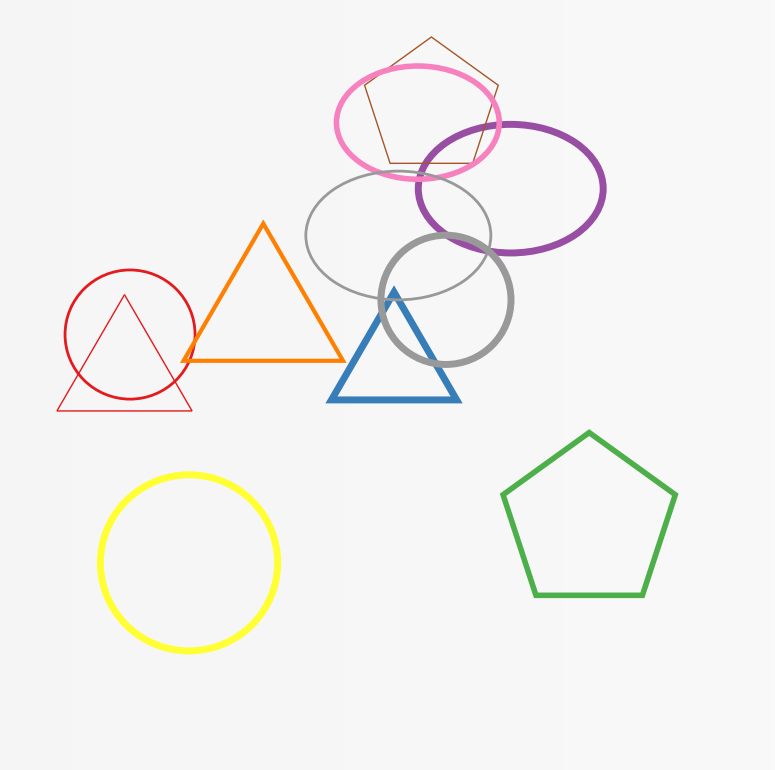[{"shape": "circle", "thickness": 1, "radius": 0.42, "center": [0.168, 0.566]}, {"shape": "triangle", "thickness": 0.5, "radius": 0.5, "center": [0.161, 0.517]}, {"shape": "triangle", "thickness": 2.5, "radius": 0.47, "center": [0.508, 0.527]}, {"shape": "pentagon", "thickness": 2, "radius": 0.58, "center": [0.76, 0.321]}, {"shape": "oval", "thickness": 2.5, "radius": 0.6, "center": [0.659, 0.755]}, {"shape": "triangle", "thickness": 1.5, "radius": 0.59, "center": [0.34, 0.591]}, {"shape": "circle", "thickness": 2.5, "radius": 0.57, "center": [0.244, 0.269]}, {"shape": "pentagon", "thickness": 0.5, "radius": 0.45, "center": [0.557, 0.861]}, {"shape": "oval", "thickness": 2, "radius": 0.53, "center": [0.539, 0.841]}, {"shape": "circle", "thickness": 2.5, "radius": 0.42, "center": [0.575, 0.611]}, {"shape": "oval", "thickness": 1, "radius": 0.6, "center": [0.514, 0.694]}]